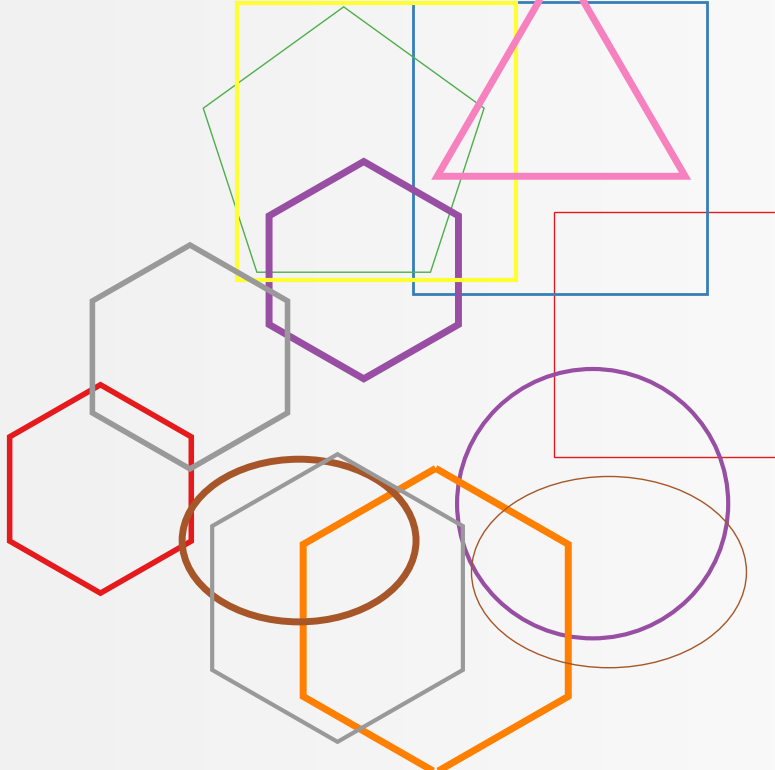[{"shape": "square", "thickness": 0.5, "radius": 0.79, "center": [0.874, 0.565]}, {"shape": "hexagon", "thickness": 2, "radius": 0.68, "center": [0.13, 0.365]}, {"shape": "square", "thickness": 1, "radius": 0.95, "center": [0.723, 0.807]}, {"shape": "pentagon", "thickness": 0.5, "radius": 0.95, "center": [0.443, 0.801]}, {"shape": "hexagon", "thickness": 2.5, "radius": 0.71, "center": [0.469, 0.649]}, {"shape": "circle", "thickness": 1.5, "radius": 0.87, "center": [0.765, 0.346]}, {"shape": "hexagon", "thickness": 2.5, "radius": 0.99, "center": [0.562, 0.194]}, {"shape": "square", "thickness": 1.5, "radius": 0.9, "center": [0.486, 0.817]}, {"shape": "oval", "thickness": 0.5, "radius": 0.89, "center": [0.786, 0.257]}, {"shape": "oval", "thickness": 2.5, "radius": 0.75, "center": [0.386, 0.298]}, {"shape": "triangle", "thickness": 2.5, "radius": 0.92, "center": [0.724, 0.863]}, {"shape": "hexagon", "thickness": 1.5, "radius": 0.93, "center": [0.436, 0.223]}, {"shape": "hexagon", "thickness": 2, "radius": 0.73, "center": [0.245, 0.536]}]